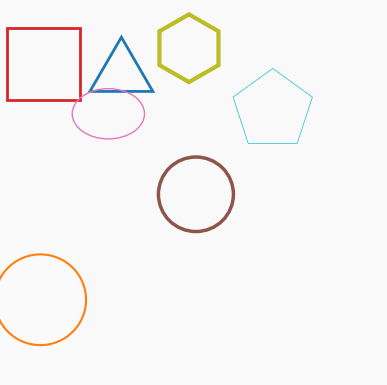[{"shape": "triangle", "thickness": 2, "radius": 0.47, "center": [0.313, 0.809]}, {"shape": "circle", "thickness": 1.5, "radius": 0.59, "center": [0.104, 0.221]}, {"shape": "square", "thickness": 2, "radius": 0.47, "center": [0.112, 0.833]}, {"shape": "circle", "thickness": 2.5, "radius": 0.48, "center": [0.506, 0.495]}, {"shape": "oval", "thickness": 1, "radius": 0.47, "center": [0.28, 0.704]}, {"shape": "hexagon", "thickness": 3, "radius": 0.44, "center": [0.488, 0.875]}, {"shape": "pentagon", "thickness": 0.5, "radius": 0.54, "center": [0.704, 0.715]}]